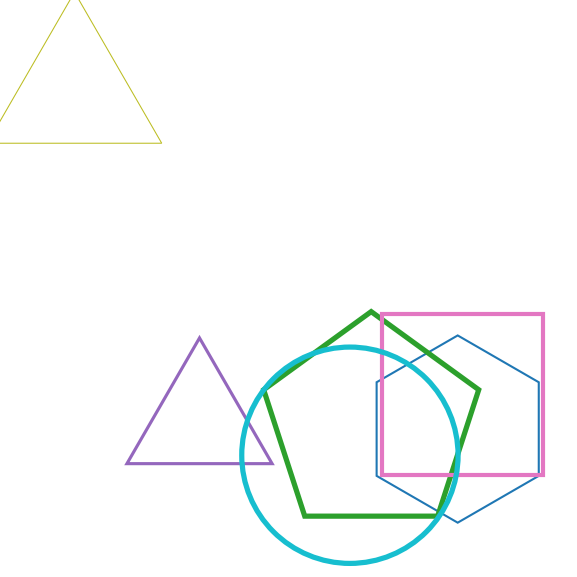[{"shape": "hexagon", "thickness": 1, "radius": 0.81, "center": [0.793, 0.256]}, {"shape": "pentagon", "thickness": 2.5, "radius": 0.98, "center": [0.643, 0.264]}, {"shape": "triangle", "thickness": 1.5, "radius": 0.73, "center": [0.345, 0.269]}, {"shape": "square", "thickness": 2, "radius": 0.7, "center": [0.801, 0.316]}, {"shape": "triangle", "thickness": 0.5, "radius": 0.87, "center": [0.129, 0.838]}, {"shape": "circle", "thickness": 2.5, "radius": 0.94, "center": [0.606, 0.211]}]